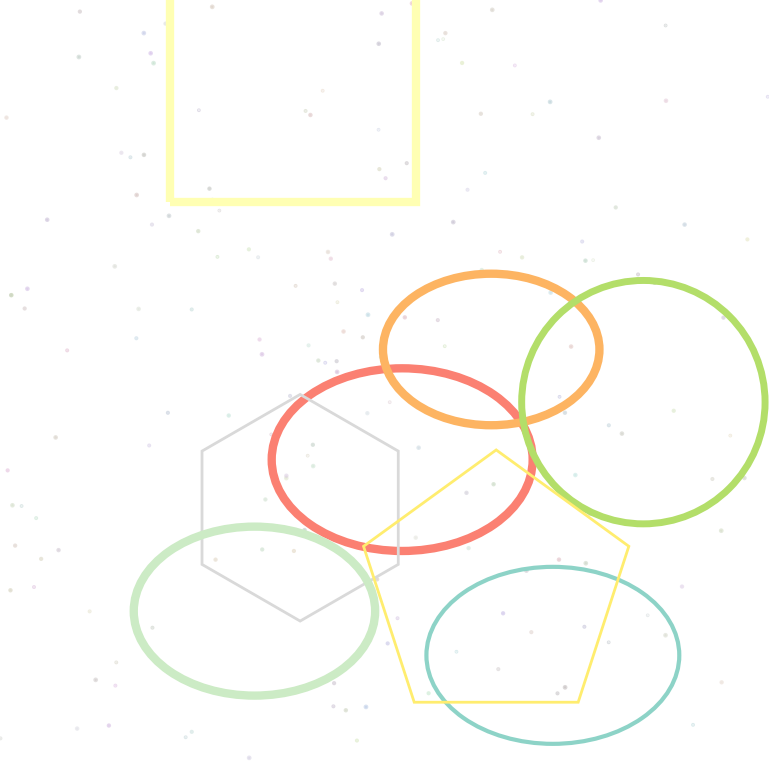[{"shape": "oval", "thickness": 1.5, "radius": 0.82, "center": [0.718, 0.149]}, {"shape": "square", "thickness": 3, "radius": 0.8, "center": [0.381, 0.898]}, {"shape": "oval", "thickness": 3, "radius": 0.85, "center": [0.522, 0.403]}, {"shape": "oval", "thickness": 3, "radius": 0.7, "center": [0.638, 0.546]}, {"shape": "circle", "thickness": 2.5, "radius": 0.79, "center": [0.836, 0.478]}, {"shape": "hexagon", "thickness": 1, "radius": 0.74, "center": [0.39, 0.341]}, {"shape": "oval", "thickness": 3, "radius": 0.78, "center": [0.33, 0.206]}, {"shape": "pentagon", "thickness": 1, "radius": 0.91, "center": [0.644, 0.235]}]